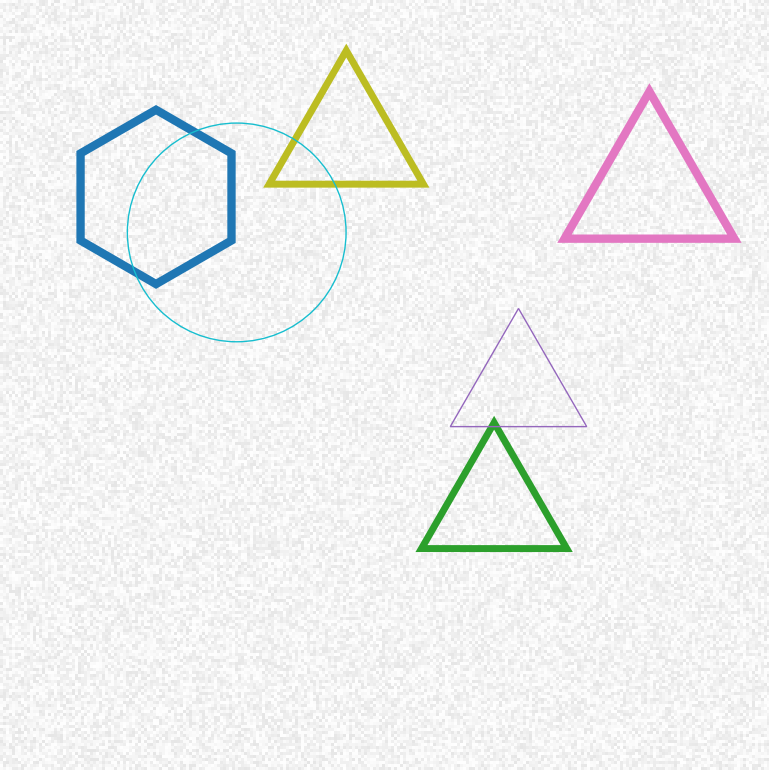[{"shape": "hexagon", "thickness": 3, "radius": 0.57, "center": [0.203, 0.744]}, {"shape": "triangle", "thickness": 2.5, "radius": 0.54, "center": [0.642, 0.342]}, {"shape": "triangle", "thickness": 0.5, "radius": 0.51, "center": [0.673, 0.497]}, {"shape": "triangle", "thickness": 3, "radius": 0.64, "center": [0.843, 0.754]}, {"shape": "triangle", "thickness": 2.5, "radius": 0.58, "center": [0.45, 0.819]}, {"shape": "circle", "thickness": 0.5, "radius": 0.71, "center": [0.307, 0.698]}]